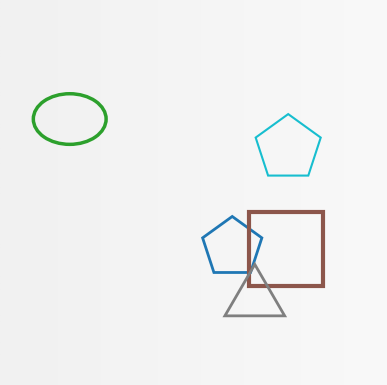[{"shape": "pentagon", "thickness": 2, "radius": 0.4, "center": [0.599, 0.357]}, {"shape": "oval", "thickness": 2.5, "radius": 0.47, "center": [0.18, 0.691]}, {"shape": "square", "thickness": 3, "radius": 0.48, "center": [0.738, 0.353]}, {"shape": "triangle", "thickness": 2, "radius": 0.45, "center": [0.658, 0.224]}, {"shape": "pentagon", "thickness": 1.5, "radius": 0.44, "center": [0.744, 0.615]}]